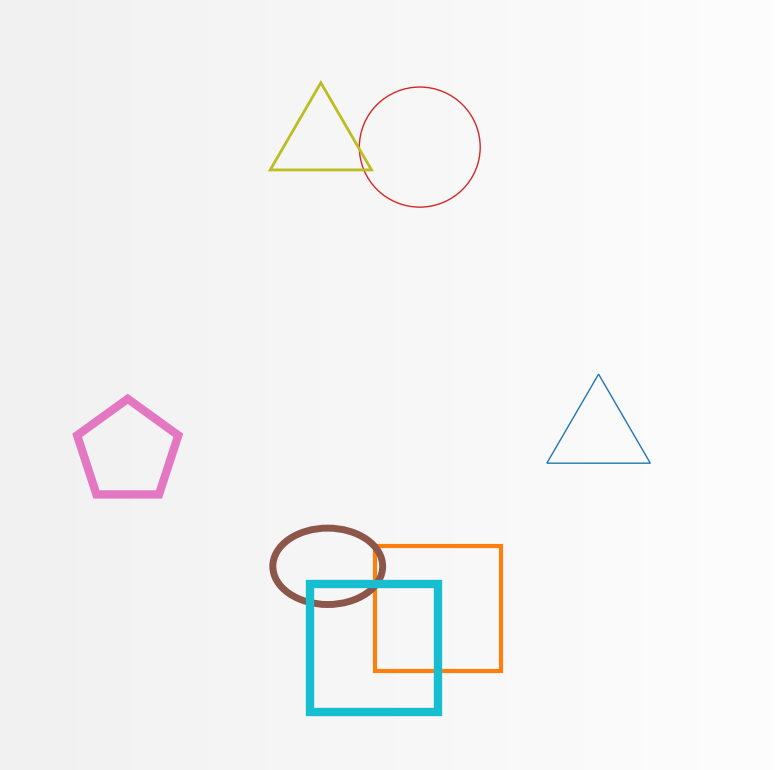[{"shape": "triangle", "thickness": 0.5, "radius": 0.39, "center": [0.772, 0.437]}, {"shape": "square", "thickness": 1.5, "radius": 0.41, "center": [0.565, 0.209]}, {"shape": "circle", "thickness": 0.5, "radius": 0.39, "center": [0.542, 0.809]}, {"shape": "oval", "thickness": 2.5, "radius": 0.35, "center": [0.423, 0.265]}, {"shape": "pentagon", "thickness": 3, "radius": 0.34, "center": [0.165, 0.413]}, {"shape": "triangle", "thickness": 1, "radius": 0.38, "center": [0.414, 0.817]}, {"shape": "square", "thickness": 3, "radius": 0.41, "center": [0.482, 0.159]}]